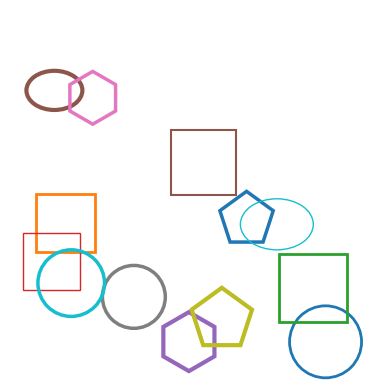[{"shape": "pentagon", "thickness": 2.5, "radius": 0.36, "center": [0.64, 0.43]}, {"shape": "circle", "thickness": 2, "radius": 0.47, "center": [0.846, 0.112]}, {"shape": "square", "thickness": 2, "radius": 0.38, "center": [0.169, 0.421]}, {"shape": "square", "thickness": 2, "radius": 0.44, "center": [0.812, 0.253]}, {"shape": "square", "thickness": 1, "radius": 0.37, "center": [0.133, 0.322]}, {"shape": "hexagon", "thickness": 3, "radius": 0.38, "center": [0.491, 0.113]}, {"shape": "square", "thickness": 1.5, "radius": 0.42, "center": [0.529, 0.578]}, {"shape": "oval", "thickness": 3, "radius": 0.36, "center": [0.141, 0.765]}, {"shape": "hexagon", "thickness": 2.5, "radius": 0.34, "center": [0.241, 0.746]}, {"shape": "circle", "thickness": 2.5, "radius": 0.41, "center": [0.348, 0.229]}, {"shape": "pentagon", "thickness": 3, "radius": 0.41, "center": [0.576, 0.17]}, {"shape": "oval", "thickness": 1, "radius": 0.47, "center": [0.719, 0.417]}, {"shape": "circle", "thickness": 2.5, "radius": 0.43, "center": [0.185, 0.265]}]